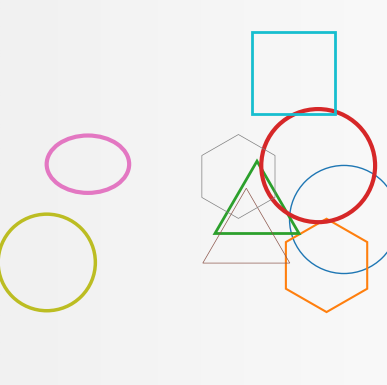[{"shape": "circle", "thickness": 1, "radius": 0.7, "center": [0.888, 0.43]}, {"shape": "hexagon", "thickness": 1.5, "radius": 0.61, "center": [0.843, 0.311]}, {"shape": "triangle", "thickness": 2, "radius": 0.63, "center": [0.663, 0.456]}, {"shape": "circle", "thickness": 3, "radius": 0.73, "center": [0.821, 0.57]}, {"shape": "triangle", "thickness": 0.5, "radius": 0.65, "center": [0.636, 0.381]}, {"shape": "oval", "thickness": 3, "radius": 0.53, "center": [0.227, 0.573]}, {"shape": "hexagon", "thickness": 0.5, "radius": 0.54, "center": [0.615, 0.542]}, {"shape": "circle", "thickness": 2.5, "radius": 0.63, "center": [0.121, 0.318]}, {"shape": "square", "thickness": 2, "radius": 0.54, "center": [0.758, 0.81]}]